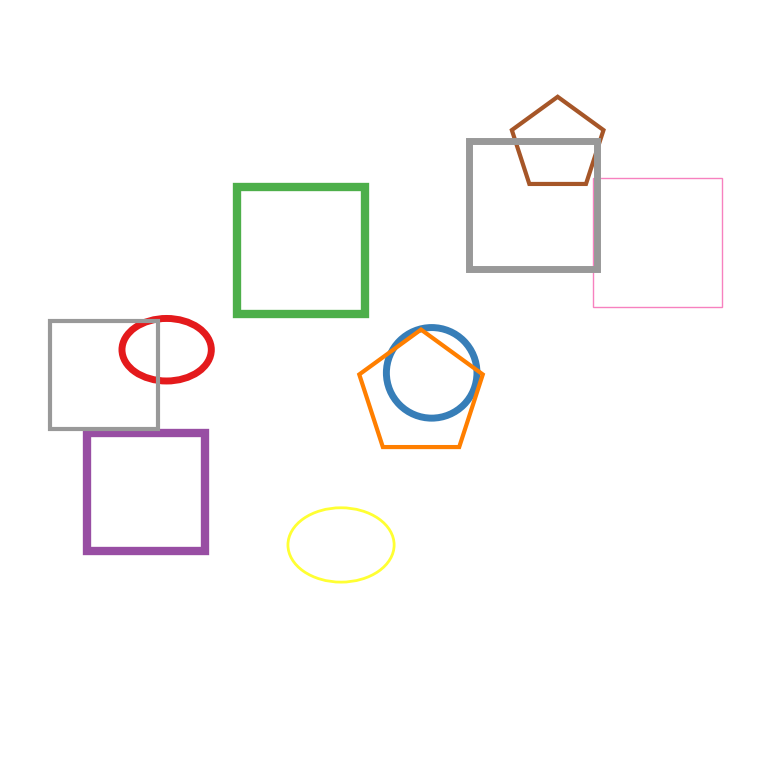[{"shape": "oval", "thickness": 2.5, "radius": 0.29, "center": [0.216, 0.546]}, {"shape": "circle", "thickness": 2.5, "radius": 0.29, "center": [0.561, 0.516]}, {"shape": "square", "thickness": 3, "radius": 0.41, "center": [0.391, 0.675]}, {"shape": "square", "thickness": 3, "radius": 0.38, "center": [0.189, 0.361]}, {"shape": "pentagon", "thickness": 1.5, "radius": 0.42, "center": [0.547, 0.488]}, {"shape": "oval", "thickness": 1, "radius": 0.34, "center": [0.443, 0.292]}, {"shape": "pentagon", "thickness": 1.5, "radius": 0.31, "center": [0.724, 0.812]}, {"shape": "square", "thickness": 0.5, "radius": 0.42, "center": [0.854, 0.685]}, {"shape": "square", "thickness": 1.5, "radius": 0.35, "center": [0.135, 0.513]}, {"shape": "square", "thickness": 2.5, "radius": 0.41, "center": [0.692, 0.734]}]